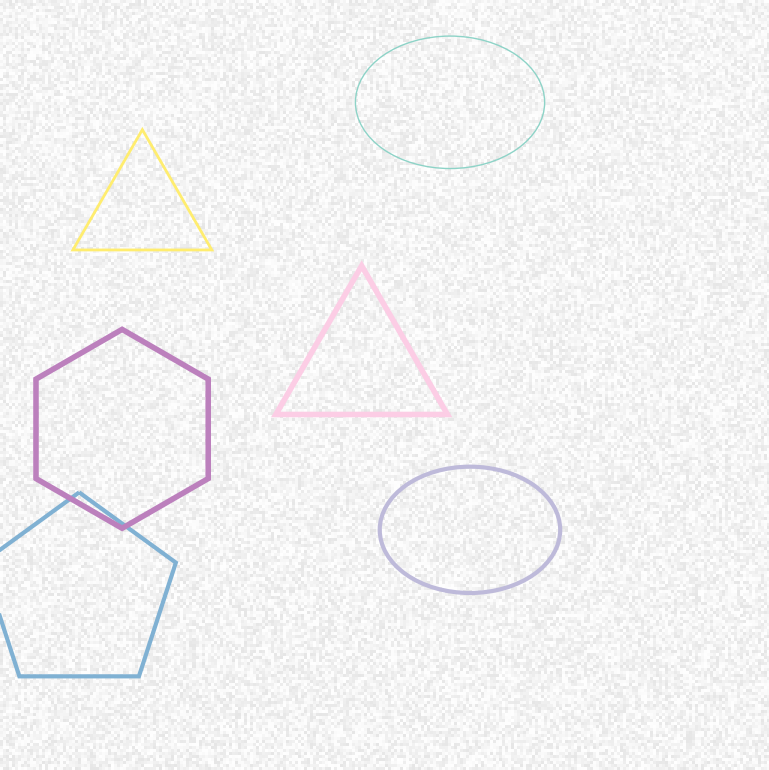[{"shape": "oval", "thickness": 0.5, "radius": 0.61, "center": [0.584, 0.867]}, {"shape": "oval", "thickness": 1.5, "radius": 0.59, "center": [0.61, 0.312]}, {"shape": "pentagon", "thickness": 1.5, "radius": 0.66, "center": [0.103, 0.228]}, {"shape": "triangle", "thickness": 2, "radius": 0.64, "center": [0.47, 0.526]}, {"shape": "hexagon", "thickness": 2, "radius": 0.65, "center": [0.159, 0.443]}, {"shape": "triangle", "thickness": 1, "radius": 0.52, "center": [0.185, 0.727]}]